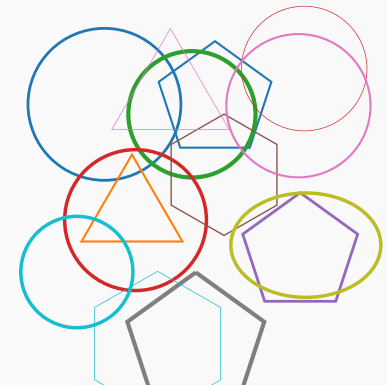[{"shape": "circle", "thickness": 2, "radius": 0.99, "center": [0.27, 0.729]}, {"shape": "pentagon", "thickness": 1.5, "radius": 0.76, "center": [0.555, 0.74]}, {"shape": "triangle", "thickness": 1.5, "radius": 0.75, "center": [0.341, 0.448]}, {"shape": "circle", "thickness": 3, "radius": 0.82, "center": [0.495, 0.703]}, {"shape": "circle", "thickness": 2.5, "radius": 0.91, "center": [0.35, 0.428]}, {"shape": "circle", "thickness": 0.5, "radius": 0.81, "center": [0.785, 0.822]}, {"shape": "pentagon", "thickness": 2, "radius": 0.78, "center": [0.775, 0.344]}, {"shape": "hexagon", "thickness": 1, "radius": 0.79, "center": [0.578, 0.546]}, {"shape": "triangle", "thickness": 0.5, "radius": 0.87, "center": [0.44, 0.751]}, {"shape": "circle", "thickness": 1.5, "radius": 0.93, "center": [0.77, 0.725]}, {"shape": "pentagon", "thickness": 3, "radius": 0.93, "center": [0.505, 0.107]}, {"shape": "oval", "thickness": 2.5, "radius": 0.97, "center": [0.789, 0.363]}, {"shape": "hexagon", "thickness": 0.5, "radius": 0.94, "center": [0.407, 0.107]}, {"shape": "circle", "thickness": 2.5, "radius": 0.72, "center": [0.198, 0.293]}]